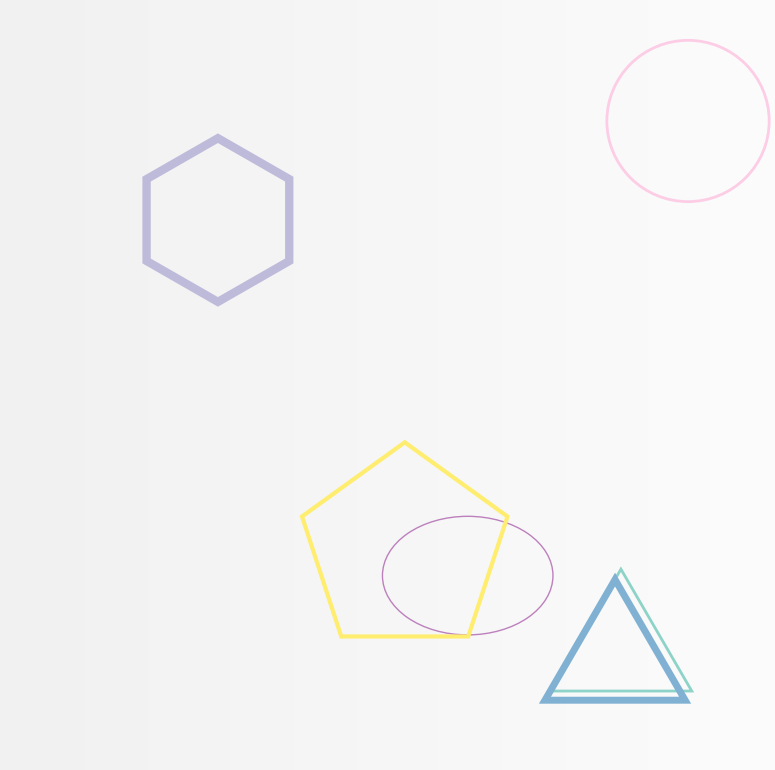[{"shape": "triangle", "thickness": 1, "radius": 0.53, "center": [0.801, 0.155]}, {"shape": "hexagon", "thickness": 3, "radius": 0.53, "center": [0.281, 0.714]}, {"shape": "triangle", "thickness": 2.5, "radius": 0.52, "center": [0.794, 0.143]}, {"shape": "circle", "thickness": 1, "radius": 0.52, "center": [0.888, 0.843]}, {"shape": "oval", "thickness": 0.5, "radius": 0.55, "center": [0.603, 0.252]}, {"shape": "pentagon", "thickness": 1.5, "radius": 0.7, "center": [0.522, 0.286]}]